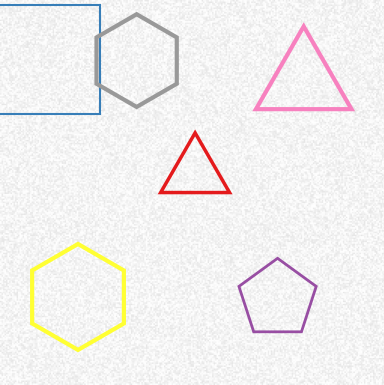[{"shape": "triangle", "thickness": 2.5, "radius": 0.52, "center": [0.507, 0.552]}, {"shape": "square", "thickness": 1.5, "radius": 0.71, "center": [0.119, 0.845]}, {"shape": "pentagon", "thickness": 2, "radius": 0.53, "center": [0.721, 0.224]}, {"shape": "hexagon", "thickness": 3, "radius": 0.69, "center": [0.203, 0.229]}, {"shape": "triangle", "thickness": 3, "radius": 0.72, "center": [0.789, 0.788]}, {"shape": "hexagon", "thickness": 3, "radius": 0.6, "center": [0.355, 0.843]}]